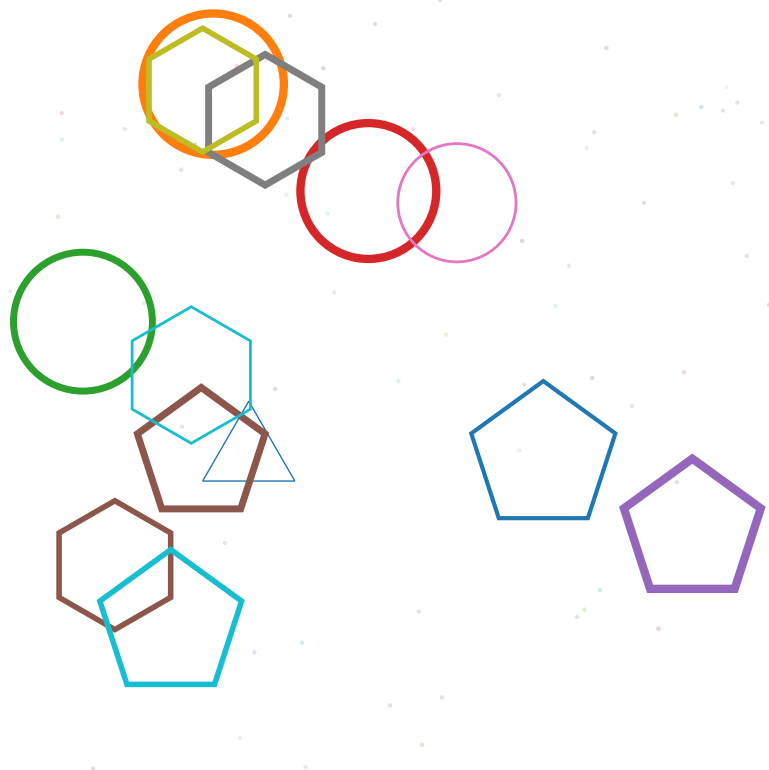[{"shape": "pentagon", "thickness": 1.5, "radius": 0.49, "center": [0.706, 0.407]}, {"shape": "triangle", "thickness": 0.5, "radius": 0.35, "center": [0.323, 0.41]}, {"shape": "circle", "thickness": 3, "radius": 0.46, "center": [0.277, 0.891]}, {"shape": "circle", "thickness": 2.5, "radius": 0.45, "center": [0.108, 0.582]}, {"shape": "circle", "thickness": 3, "radius": 0.44, "center": [0.478, 0.752]}, {"shape": "pentagon", "thickness": 3, "radius": 0.47, "center": [0.899, 0.311]}, {"shape": "hexagon", "thickness": 2, "radius": 0.42, "center": [0.149, 0.266]}, {"shape": "pentagon", "thickness": 2.5, "radius": 0.44, "center": [0.261, 0.41]}, {"shape": "circle", "thickness": 1, "radius": 0.38, "center": [0.593, 0.737]}, {"shape": "hexagon", "thickness": 2.5, "radius": 0.42, "center": [0.344, 0.844]}, {"shape": "hexagon", "thickness": 2, "radius": 0.4, "center": [0.263, 0.883]}, {"shape": "pentagon", "thickness": 2, "radius": 0.48, "center": [0.222, 0.189]}, {"shape": "hexagon", "thickness": 1, "radius": 0.44, "center": [0.248, 0.513]}]